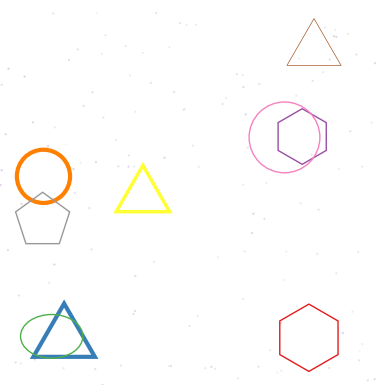[{"shape": "hexagon", "thickness": 1, "radius": 0.44, "center": [0.802, 0.123]}, {"shape": "triangle", "thickness": 3, "radius": 0.46, "center": [0.167, 0.119]}, {"shape": "oval", "thickness": 1, "radius": 0.4, "center": [0.134, 0.126]}, {"shape": "hexagon", "thickness": 1, "radius": 0.36, "center": [0.785, 0.645]}, {"shape": "circle", "thickness": 3, "radius": 0.35, "center": [0.113, 0.542]}, {"shape": "triangle", "thickness": 2.5, "radius": 0.4, "center": [0.371, 0.49]}, {"shape": "triangle", "thickness": 0.5, "radius": 0.41, "center": [0.816, 0.871]}, {"shape": "circle", "thickness": 1, "radius": 0.46, "center": [0.739, 0.643]}, {"shape": "pentagon", "thickness": 1, "radius": 0.37, "center": [0.111, 0.427]}]